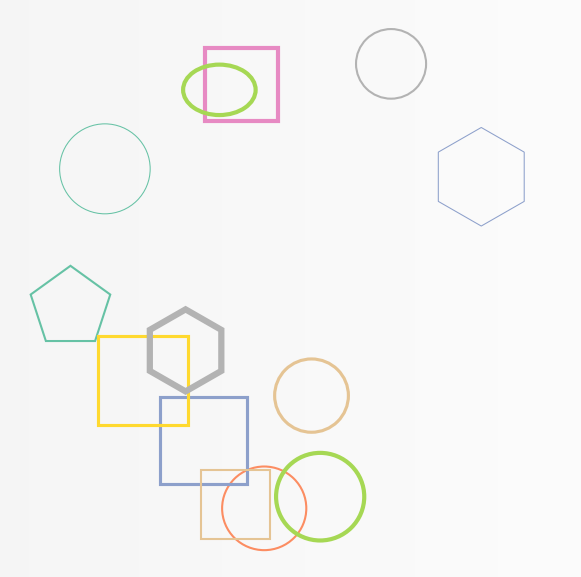[{"shape": "circle", "thickness": 0.5, "radius": 0.39, "center": [0.18, 0.707]}, {"shape": "pentagon", "thickness": 1, "radius": 0.36, "center": [0.121, 0.467]}, {"shape": "circle", "thickness": 1, "radius": 0.36, "center": [0.455, 0.119]}, {"shape": "hexagon", "thickness": 0.5, "radius": 0.43, "center": [0.828, 0.693]}, {"shape": "square", "thickness": 1.5, "radius": 0.37, "center": [0.35, 0.236]}, {"shape": "square", "thickness": 2, "radius": 0.31, "center": [0.416, 0.852]}, {"shape": "oval", "thickness": 2, "radius": 0.31, "center": [0.377, 0.844]}, {"shape": "circle", "thickness": 2, "radius": 0.38, "center": [0.551, 0.139]}, {"shape": "square", "thickness": 1.5, "radius": 0.39, "center": [0.246, 0.34]}, {"shape": "circle", "thickness": 1.5, "radius": 0.32, "center": [0.536, 0.314]}, {"shape": "square", "thickness": 1, "radius": 0.3, "center": [0.406, 0.125]}, {"shape": "hexagon", "thickness": 3, "radius": 0.36, "center": [0.319, 0.392]}, {"shape": "circle", "thickness": 1, "radius": 0.3, "center": [0.673, 0.889]}]